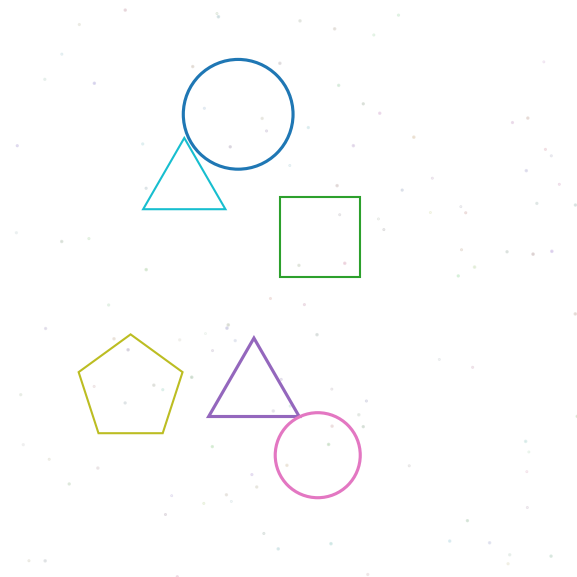[{"shape": "circle", "thickness": 1.5, "radius": 0.48, "center": [0.412, 0.801]}, {"shape": "square", "thickness": 1, "radius": 0.35, "center": [0.554, 0.589]}, {"shape": "triangle", "thickness": 1.5, "radius": 0.45, "center": [0.44, 0.323]}, {"shape": "circle", "thickness": 1.5, "radius": 0.37, "center": [0.55, 0.211]}, {"shape": "pentagon", "thickness": 1, "radius": 0.47, "center": [0.226, 0.326]}, {"shape": "triangle", "thickness": 1, "radius": 0.41, "center": [0.319, 0.678]}]